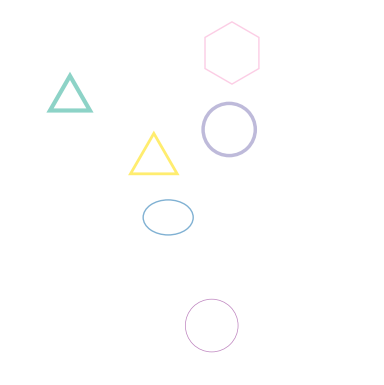[{"shape": "triangle", "thickness": 3, "radius": 0.3, "center": [0.182, 0.743]}, {"shape": "circle", "thickness": 2.5, "radius": 0.34, "center": [0.595, 0.664]}, {"shape": "oval", "thickness": 1, "radius": 0.33, "center": [0.437, 0.435]}, {"shape": "hexagon", "thickness": 1, "radius": 0.4, "center": [0.602, 0.862]}, {"shape": "circle", "thickness": 0.5, "radius": 0.34, "center": [0.55, 0.154]}, {"shape": "triangle", "thickness": 2, "radius": 0.35, "center": [0.4, 0.584]}]